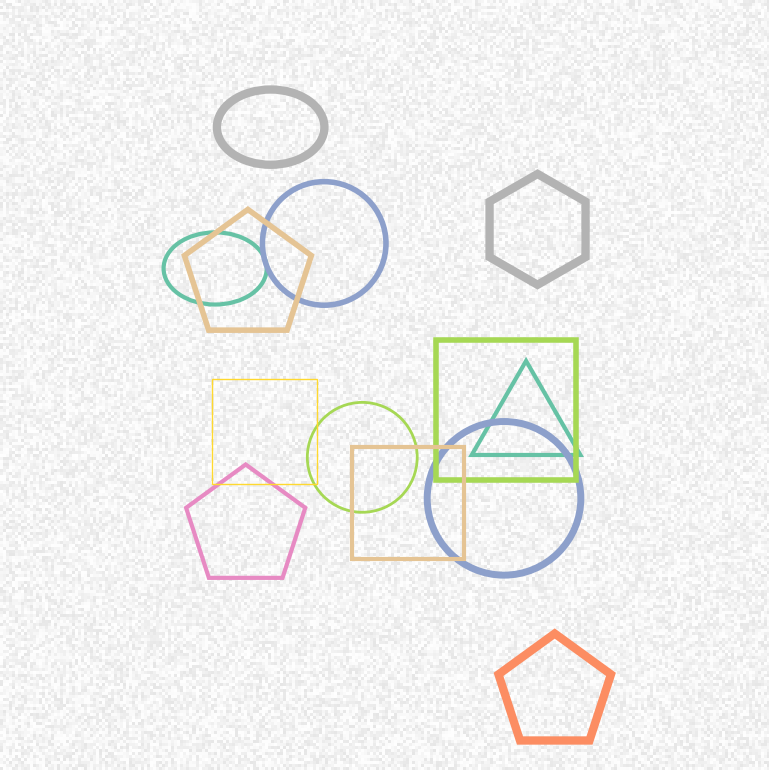[{"shape": "oval", "thickness": 1.5, "radius": 0.33, "center": [0.279, 0.651]}, {"shape": "triangle", "thickness": 1.5, "radius": 0.41, "center": [0.683, 0.45]}, {"shape": "pentagon", "thickness": 3, "radius": 0.38, "center": [0.72, 0.1]}, {"shape": "circle", "thickness": 2, "radius": 0.4, "center": [0.421, 0.684]}, {"shape": "circle", "thickness": 2.5, "radius": 0.5, "center": [0.655, 0.353]}, {"shape": "pentagon", "thickness": 1.5, "radius": 0.41, "center": [0.319, 0.315]}, {"shape": "square", "thickness": 2, "radius": 0.46, "center": [0.657, 0.468]}, {"shape": "circle", "thickness": 1, "radius": 0.36, "center": [0.47, 0.406]}, {"shape": "square", "thickness": 0.5, "radius": 0.34, "center": [0.343, 0.44]}, {"shape": "square", "thickness": 1.5, "radius": 0.36, "center": [0.53, 0.347]}, {"shape": "pentagon", "thickness": 2, "radius": 0.43, "center": [0.322, 0.641]}, {"shape": "hexagon", "thickness": 3, "radius": 0.36, "center": [0.698, 0.702]}, {"shape": "oval", "thickness": 3, "radius": 0.35, "center": [0.351, 0.835]}]